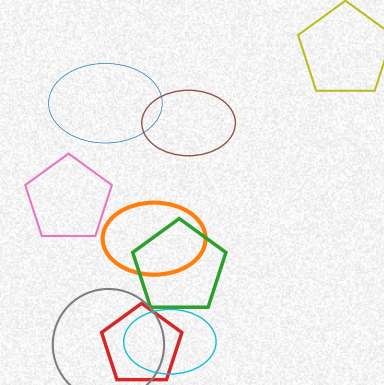[{"shape": "oval", "thickness": 0.5, "radius": 0.74, "center": [0.274, 0.732]}, {"shape": "oval", "thickness": 3, "radius": 0.67, "center": [0.4, 0.38]}, {"shape": "pentagon", "thickness": 2.5, "radius": 0.64, "center": [0.466, 0.305]}, {"shape": "pentagon", "thickness": 2.5, "radius": 0.55, "center": [0.368, 0.103]}, {"shape": "oval", "thickness": 1, "radius": 0.61, "center": [0.49, 0.68]}, {"shape": "pentagon", "thickness": 1.5, "radius": 0.59, "center": [0.178, 0.483]}, {"shape": "circle", "thickness": 1.5, "radius": 0.72, "center": [0.282, 0.105]}, {"shape": "pentagon", "thickness": 1.5, "radius": 0.65, "center": [0.897, 0.869]}, {"shape": "oval", "thickness": 1, "radius": 0.6, "center": [0.441, 0.112]}]